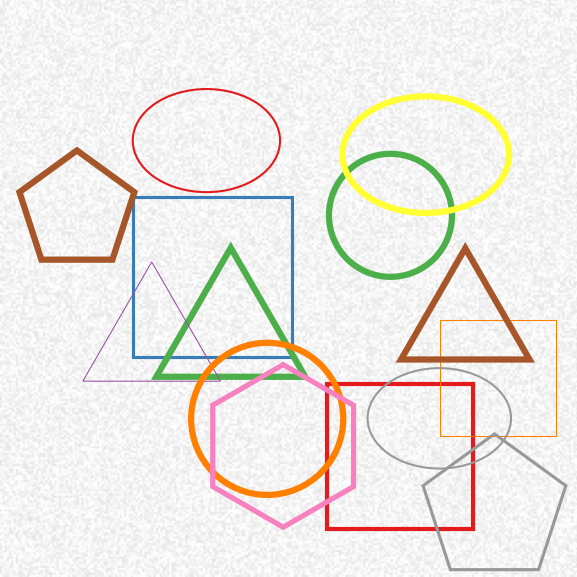[{"shape": "square", "thickness": 2, "radius": 0.63, "center": [0.692, 0.209]}, {"shape": "oval", "thickness": 1, "radius": 0.64, "center": [0.357, 0.756]}, {"shape": "square", "thickness": 1.5, "radius": 0.69, "center": [0.368, 0.519]}, {"shape": "triangle", "thickness": 3, "radius": 0.74, "center": [0.4, 0.421]}, {"shape": "circle", "thickness": 3, "radius": 0.53, "center": [0.676, 0.626]}, {"shape": "triangle", "thickness": 0.5, "radius": 0.69, "center": [0.263, 0.408]}, {"shape": "square", "thickness": 0.5, "radius": 0.5, "center": [0.863, 0.345]}, {"shape": "circle", "thickness": 3, "radius": 0.66, "center": [0.463, 0.274]}, {"shape": "oval", "thickness": 3, "radius": 0.72, "center": [0.737, 0.731]}, {"shape": "triangle", "thickness": 3, "radius": 0.64, "center": [0.806, 0.441]}, {"shape": "pentagon", "thickness": 3, "radius": 0.52, "center": [0.133, 0.634]}, {"shape": "hexagon", "thickness": 2.5, "radius": 0.7, "center": [0.49, 0.227]}, {"shape": "pentagon", "thickness": 1.5, "radius": 0.65, "center": [0.856, 0.118]}, {"shape": "oval", "thickness": 1, "radius": 0.62, "center": [0.761, 0.275]}]